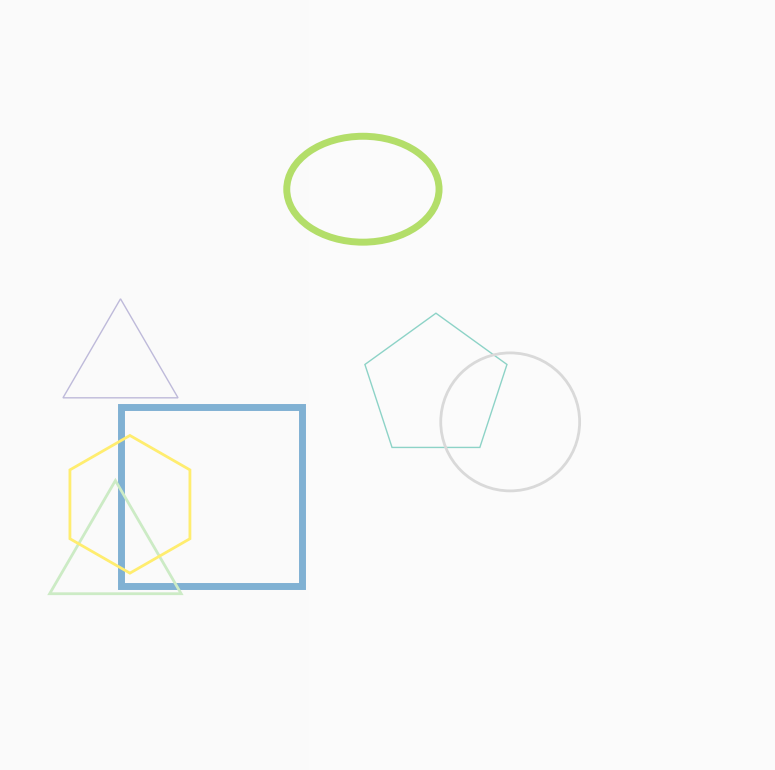[{"shape": "pentagon", "thickness": 0.5, "radius": 0.48, "center": [0.562, 0.497]}, {"shape": "triangle", "thickness": 0.5, "radius": 0.43, "center": [0.155, 0.526]}, {"shape": "square", "thickness": 2.5, "radius": 0.58, "center": [0.273, 0.356]}, {"shape": "oval", "thickness": 2.5, "radius": 0.49, "center": [0.468, 0.754]}, {"shape": "circle", "thickness": 1, "radius": 0.45, "center": [0.658, 0.452]}, {"shape": "triangle", "thickness": 1, "radius": 0.49, "center": [0.149, 0.278]}, {"shape": "hexagon", "thickness": 1, "radius": 0.45, "center": [0.168, 0.345]}]